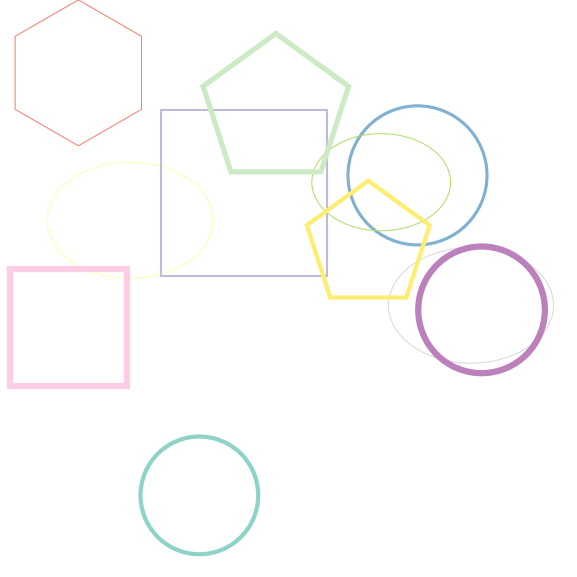[{"shape": "circle", "thickness": 2, "radius": 0.51, "center": [0.345, 0.141]}, {"shape": "oval", "thickness": 0.5, "radius": 0.72, "center": [0.225, 0.618]}, {"shape": "square", "thickness": 1, "radius": 0.72, "center": [0.423, 0.665]}, {"shape": "hexagon", "thickness": 0.5, "radius": 0.63, "center": [0.136, 0.873]}, {"shape": "circle", "thickness": 1.5, "radius": 0.6, "center": [0.723, 0.695]}, {"shape": "oval", "thickness": 0.5, "radius": 0.6, "center": [0.66, 0.684]}, {"shape": "square", "thickness": 3, "radius": 0.51, "center": [0.119, 0.432]}, {"shape": "oval", "thickness": 0.5, "radius": 0.71, "center": [0.816, 0.47]}, {"shape": "circle", "thickness": 3, "radius": 0.55, "center": [0.834, 0.463]}, {"shape": "pentagon", "thickness": 2.5, "radius": 0.66, "center": [0.478, 0.809]}, {"shape": "pentagon", "thickness": 2, "radius": 0.56, "center": [0.638, 0.574]}]